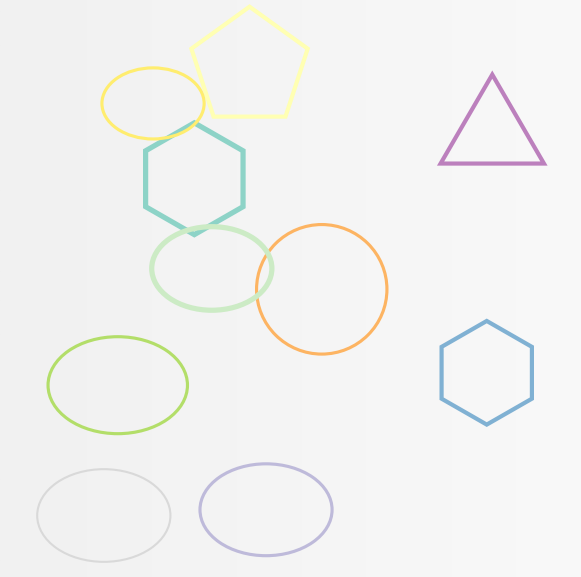[{"shape": "hexagon", "thickness": 2.5, "radius": 0.48, "center": [0.334, 0.69]}, {"shape": "pentagon", "thickness": 2, "radius": 0.53, "center": [0.429, 0.882]}, {"shape": "oval", "thickness": 1.5, "radius": 0.57, "center": [0.458, 0.116]}, {"shape": "hexagon", "thickness": 2, "radius": 0.45, "center": [0.837, 0.354]}, {"shape": "circle", "thickness": 1.5, "radius": 0.56, "center": [0.554, 0.498]}, {"shape": "oval", "thickness": 1.5, "radius": 0.6, "center": [0.203, 0.332]}, {"shape": "oval", "thickness": 1, "radius": 0.57, "center": [0.179, 0.106]}, {"shape": "triangle", "thickness": 2, "radius": 0.51, "center": [0.847, 0.767]}, {"shape": "oval", "thickness": 2.5, "radius": 0.52, "center": [0.364, 0.534]}, {"shape": "oval", "thickness": 1.5, "radius": 0.44, "center": [0.263, 0.82]}]